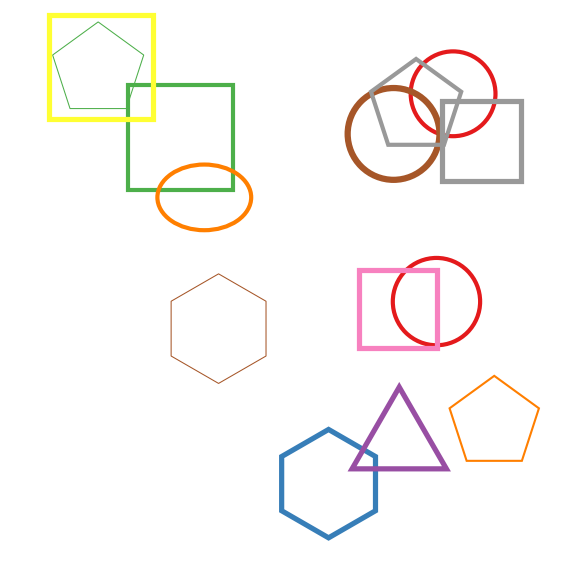[{"shape": "circle", "thickness": 2, "radius": 0.37, "center": [0.785, 0.837]}, {"shape": "circle", "thickness": 2, "radius": 0.38, "center": [0.756, 0.477]}, {"shape": "hexagon", "thickness": 2.5, "radius": 0.47, "center": [0.569, 0.162]}, {"shape": "square", "thickness": 2, "radius": 0.45, "center": [0.312, 0.761]}, {"shape": "pentagon", "thickness": 0.5, "radius": 0.41, "center": [0.17, 0.878]}, {"shape": "triangle", "thickness": 2.5, "radius": 0.47, "center": [0.691, 0.234]}, {"shape": "pentagon", "thickness": 1, "radius": 0.41, "center": [0.856, 0.267]}, {"shape": "oval", "thickness": 2, "radius": 0.41, "center": [0.354, 0.657]}, {"shape": "square", "thickness": 2.5, "radius": 0.45, "center": [0.175, 0.884]}, {"shape": "hexagon", "thickness": 0.5, "radius": 0.47, "center": [0.378, 0.43]}, {"shape": "circle", "thickness": 3, "radius": 0.4, "center": [0.682, 0.767]}, {"shape": "square", "thickness": 2.5, "radius": 0.34, "center": [0.689, 0.464]}, {"shape": "pentagon", "thickness": 2, "radius": 0.41, "center": [0.721, 0.815]}, {"shape": "square", "thickness": 2.5, "radius": 0.34, "center": [0.834, 0.755]}]